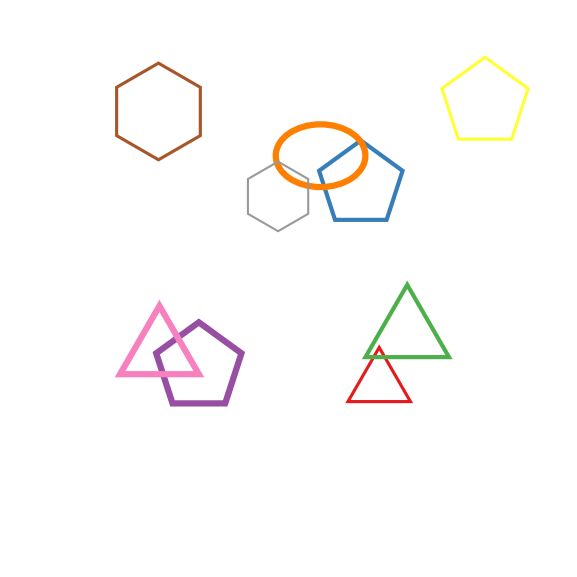[{"shape": "triangle", "thickness": 1.5, "radius": 0.31, "center": [0.657, 0.335]}, {"shape": "pentagon", "thickness": 2, "radius": 0.38, "center": [0.625, 0.68]}, {"shape": "triangle", "thickness": 2, "radius": 0.42, "center": [0.705, 0.422]}, {"shape": "pentagon", "thickness": 3, "radius": 0.39, "center": [0.344, 0.363]}, {"shape": "oval", "thickness": 3, "radius": 0.39, "center": [0.555, 0.73]}, {"shape": "pentagon", "thickness": 1.5, "radius": 0.39, "center": [0.84, 0.822]}, {"shape": "hexagon", "thickness": 1.5, "radius": 0.42, "center": [0.274, 0.806]}, {"shape": "triangle", "thickness": 3, "radius": 0.39, "center": [0.276, 0.391]}, {"shape": "hexagon", "thickness": 1, "radius": 0.3, "center": [0.481, 0.659]}]